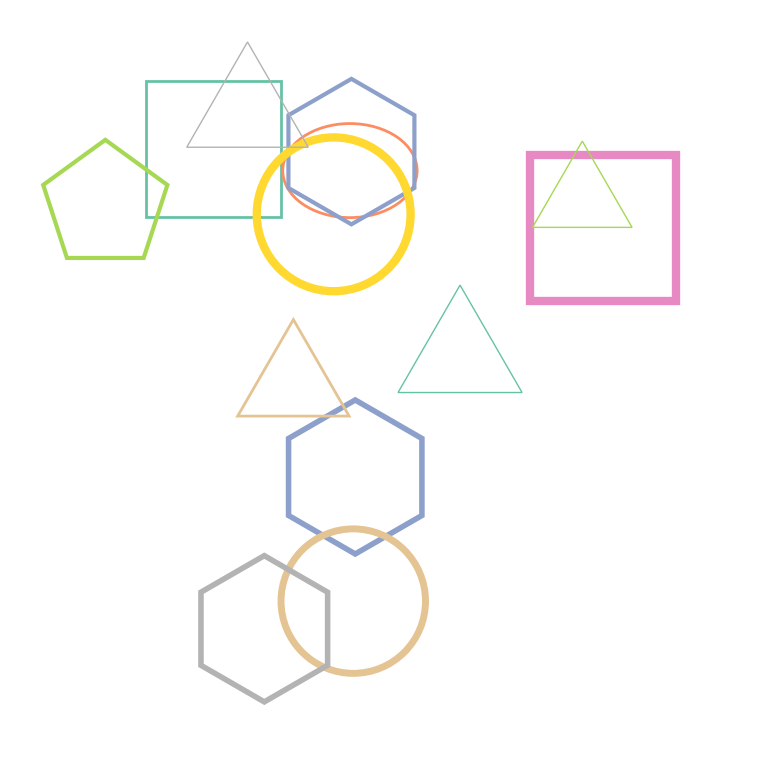[{"shape": "triangle", "thickness": 0.5, "radius": 0.46, "center": [0.597, 0.537]}, {"shape": "square", "thickness": 1, "radius": 0.44, "center": [0.277, 0.807]}, {"shape": "oval", "thickness": 1, "radius": 0.44, "center": [0.454, 0.778]}, {"shape": "hexagon", "thickness": 1.5, "radius": 0.47, "center": [0.456, 0.803]}, {"shape": "hexagon", "thickness": 2, "radius": 0.5, "center": [0.461, 0.381]}, {"shape": "square", "thickness": 3, "radius": 0.47, "center": [0.783, 0.704]}, {"shape": "triangle", "thickness": 0.5, "radius": 0.37, "center": [0.756, 0.742]}, {"shape": "pentagon", "thickness": 1.5, "radius": 0.42, "center": [0.137, 0.734]}, {"shape": "circle", "thickness": 3, "radius": 0.5, "center": [0.433, 0.722]}, {"shape": "triangle", "thickness": 1, "radius": 0.42, "center": [0.381, 0.501]}, {"shape": "circle", "thickness": 2.5, "radius": 0.47, "center": [0.459, 0.219]}, {"shape": "hexagon", "thickness": 2, "radius": 0.47, "center": [0.343, 0.183]}, {"shape": "triangle", "thickness": 0.5, "radius": 0.46, "center": [0.321, 0.854]}]